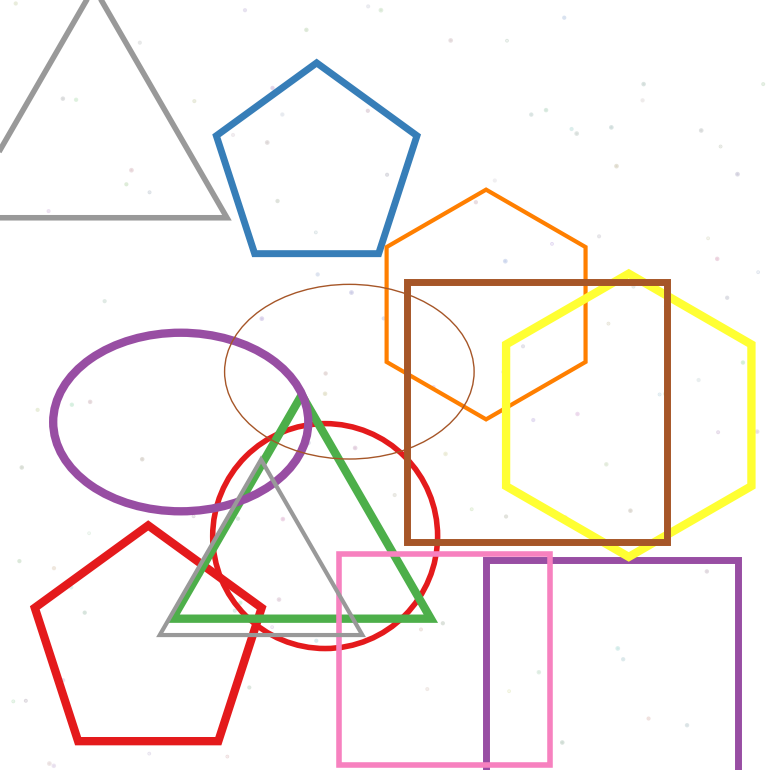[{"shape": "pentagon", "thickness": 3, "radius": 0.77, "center": [0.192, 0.163]}, {"shape": "circle", "thickness": 2, "radius": 0.73, "center": [0.422, 0.304]}, {"shape": "pentagon", "thickness": 2.5, "radius": 0.68, "center": [0.411, 0.781]}, {"shape": "triangle", "thickness": 3, "radius": 0.97, "center": [0.392, 0.293]}, {"shape": "oval", "thickness": 3, "radius": 0.83, "center": [0.235, 0.452]}, {"shape": "square", "thickness": 2.5, "radius": 0.82, "center": [0.795, 0.109]}, {"shape": "hexagon", "thickness": 1.5, "radius": 0.75, "center": [0.631, 0.605]}, {"shape": "hexagon", "thickness": 3, "radius": 0.92, "center": [0.817, 0.461]}, {"shape": "square", "thickness": 2.5, "radius": 0.84, "center": [0.698, 0.465]}, {"shape": "oval", "thickness": 0.5, "radius": 0.81, "center": [0.454, 0.517]}, {"shape": "square", "thickness": 2, "radius": 0.68, "center": [0.577, 0.143]}, {"shape": "triangle", "thickness": 2, "radius": 1.0, "center": [0.122, 0.817]}, {"shape": "triangle", "thickness": 1.5, "radius": 0.76, "center": [0.339, 0.251]}]